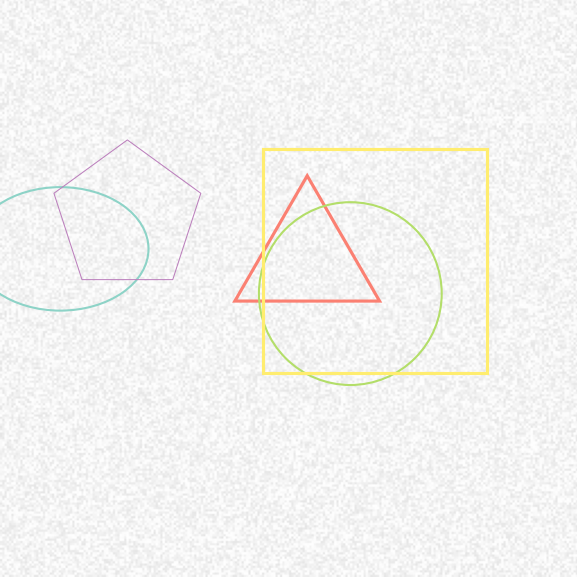[{"shape": "oval", "thickness": 1, "radius": 0.76, "center": [0.104, 0.568]}, {"shape": "triangle", "thickness": 1.5, "radius": 0.72, "center": [0.532, 0.55]}, {"shape": "circle", "thickness": 1, "radius": 0.79, "center": [0.607, 0.491]}, {"shape": "pentagon", "thickness": 0.5, "radius": 0.67, "center": [0.221, 0.623]}, {"shape": "square", "thickness": 1.5, "radius": 0.97, "center": [0.649, 0.547]}]